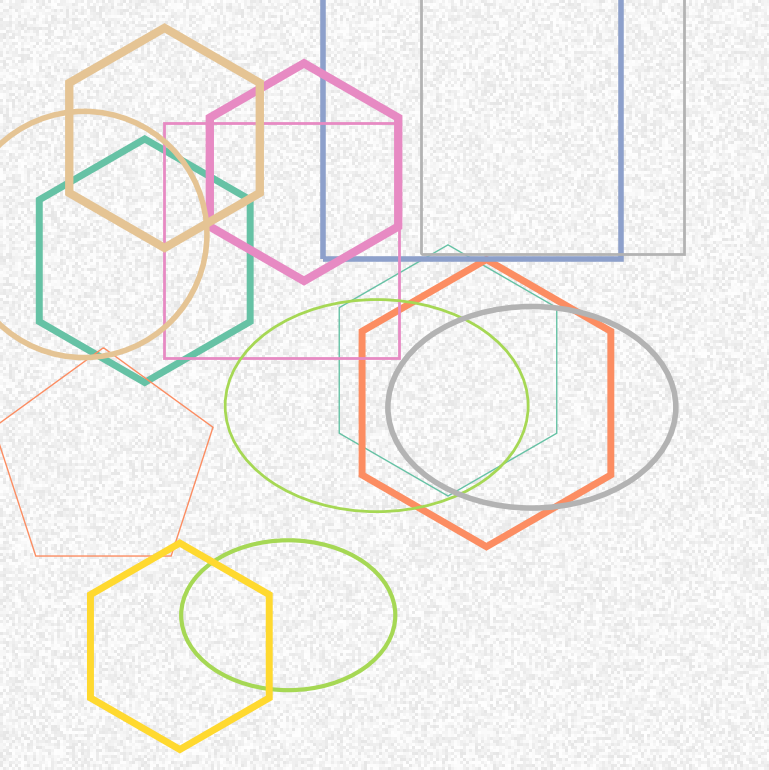[{"shape": "hexagon", "thickness": 2.5, "radius": 0.79, "center": [0.188, 0.661]}, {"shape": "hexagon", "thickness": 0.5, "radius": 0.82, "center": [0.582, 0.519]}, {"shape": "pentagon", "thickness": 0.5, "radius": 0.75, "center": [0.134, 0.399]}, {"shape": "hexagon", "thickness": 2.5, "radius": 0.93, "center": [0.632, 0.476]}, {"shape": "square", "thickness": 2, "radius": 0.97, "center": [0.613, 0.857]}, {"shape": "hexagon", "thickness": 3, "radius": 0.71, "center": [0.395, 0.776]}, {"shape": "square", "thickness": 1, "radius": 0.76, "center": [0.365, 0.688]}, {"shape": "oval", "thickness": 1.5, "radius": 0.7, "center": [0.374, 0.201]}, {"shape": "oval", "thickness": 1, "radius": 0.98, "center": [0.489, 0.473]}, {"shape": "hexagon", "thickness": 2.5, "radius": 0.67, "center": [0.234, 0.161]}, {"shape": "circle", "thickness": 2, "radius": 0.8, "center": [0.109, 0.696]}, {"shape": "hexagon", "thickness": 3, "radius": 0.71, "center": [0.214, 0.821]}, {"shape": "oval", "thickness": 2, "radius": 0.93, "center": [0.691, 0.471]}, {"shape": "square", "thickness": 1, "radius": 0.85, "center": [0.718, 0.841]}]